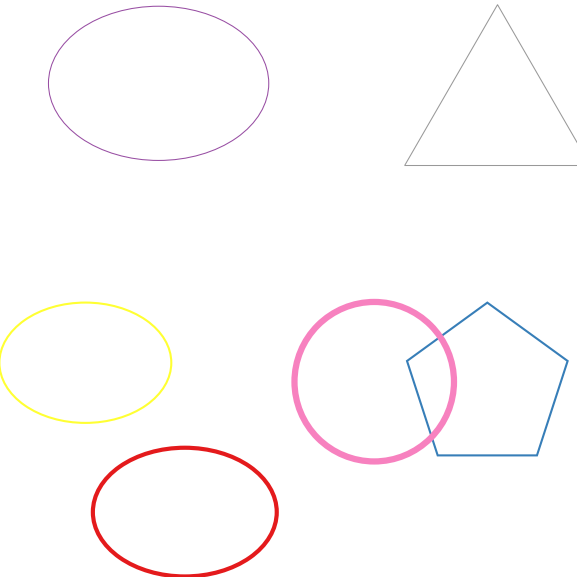[{"shape": "oval", "thickness": 2, "radius": 0.8, "center": [0.32, 0.112]}, {"shape": "pentagon", "thickness": 1, "radius": 0.73, "center": [0.844, 0.329]}, {"shape": "oval", "thickness": 0.5, "radius": 0.95, "center": [0.275, 0.855]}, {"shape": "oval", "thickness": 1, "radius": 0.74, "center": [0.148, 0.371]}, {"shape": "circle", "thickness": 3, "radius": 0.69, "center": [0.648, 0.338]}, {"shape": "triangle", "thickness": 0.5, "radius": 0.93, "center": [0.862, 0.805]}]